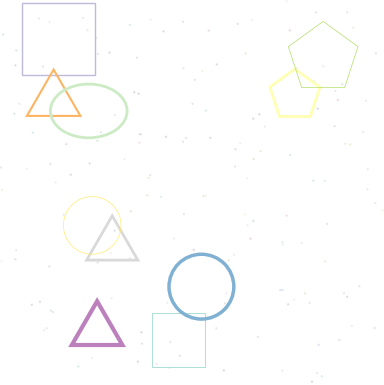[{"shape": "square", "thickness": 0.5, "radius": 0.34, "center": [0.462, 0.117]}, {"shape": "pentagon", "thickness": 2, "radius": 0.34, "center": [0.766, 0.753]}, {"shape": "square", "thickness": 1, "radius": 0.47, "center": [0.152, 0.899]}, {"shape": "circle", "thickness": 2.5, "radius": 0.42, "center": [0.523, 0.255]}, {"shape": "triangle", "thickness": 1.5, "radius": 0.4, "center": [0.139, 0.739]}, {"shape": "pentagon", "thickness": 0.5, "radius": 0.48, "center": [0.839, 0.849]}, {"shape": "triangle", "thickness": 2, "radius": 0.38, "center": [0.292, 0.363]}, {"shape": "triangle", "thickness": 3, "radius": 0.38, "center": [0.252, 0.142]}, {"shape": "oval", "thickness": 2, "radius": 0.5, "center": [0.23, 0.712]}, {"shape": "circle", "thickness": 0.5, "radius": 0.37, "center": [0.239, 0.415]}]